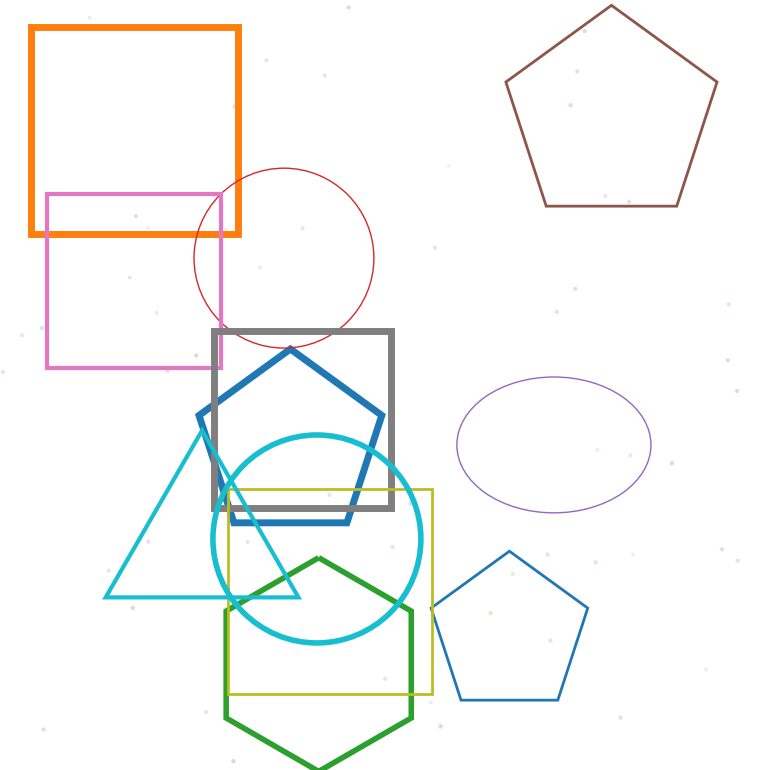[{"shape": "pentagon", "thickness": 1, "radius": 0.53, "center": [0.662, 0.177]}, {"shape": "pentagon", "thickness": 2.5, "radius": 0.62, "center": [0.377, 0.422]}, {"shape": "square", "thickness": 2.5, "radius": 0.67, "center": [0.175, 0.83]}, {"shape": "hexagon", "thickness": 2, "radius": 0.69, "center": [0.414, 0.137]}, {"shape": "circle", "thickness": 0.5, "radius": 0.58, "center": [0.369, 0.665]}, {"shape": "oval", "thickness": 0.5, "radius": 0.63, "center": [0.719, 0.422]}, {"shape": "pentagon", "thickness": 1, "radius": 0.72, "center": [0.794, 0.849]}, {"shape": "square", "thickness": 1.5, "radius": 0.57, "center": [0.174, 0.635]}, {"shape": "square", "thickness": 2.5, "radius": 0.57, "center": [0.393, 0.455]}, {"shape": "square", "thickness": 1, "radius": 0.66, "center": [0.429, 0.232]}, {"shape": "circle", "thickness": 2, "radius": 0.68, "center": [0.412, 0.3]}, {"shape": "triangle", "thickness": 1.5, "radius": 0.72, "center": [0.262, 0.296]}]